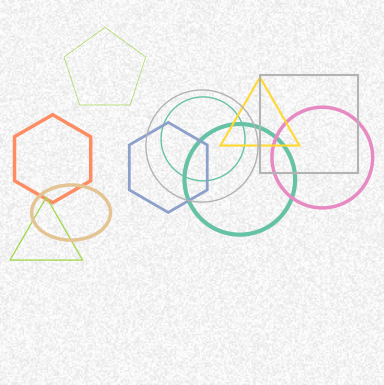[{"shape": "circle", "thickness": 1, "radius": 0.54, "center": [0.527, 0.639]}, {"shape": "circle", "thickness": 3, "radius": 0.72, "center": [0.623, 0.534]}, {"shape": "hexagon", "thickness": 2.5, "radius": 0.57, "center": [0.137, 0.588]}, {"shape": "hexagon", "thickness": 2, "radius": 0.58, "center": [0.437, 0.565]}, {"shape": "circle", "thickness": 2.5, "radius": 0.65, "center": [0.837, 0.591]}, {"shape": "triangle", "thickness": 1, "radius": 0.54, "center": [0.12, 0.379]}, {"shape": "pentagon", "thickness": 0.5, "radius": 0.56, "center": [0.272, 0.818]}, {"shape": "triangle", "thickness": 1.5, "radius": 0.59, "center": [0.675, 0.681]}, {"shape": "oval", "thickness": 2.5, "radius": 0.51, "center": [0.185, 0.448]}, {"shape": "circle", "thickness": 1, "radius": 0.73, "center": [0.525, 0.621]}, {"shape": "square", "thickness": 1.5, "radius": 0.64, "center": [0.802, 0.677]}]